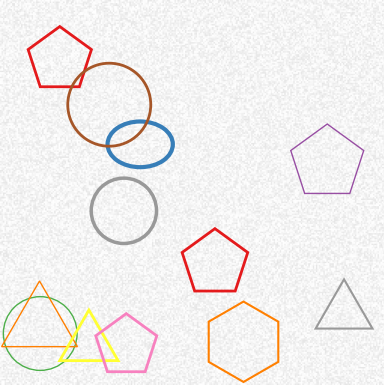[{"shape": "pentagon", "thickness": 2, "radius": 0.43, "center": [0.155, 0.845]}, {"shape": "pentagon", "thickness": 2, "radius": 0.45, "center": [0.558, 0.317]}, {"shape": "oval", "thickness": 3, "radius": 0.42, "center": [0.364, 0.625]}, {"shape": "circle", "thickness": 1, "radius": 0.48, "center": [0.104, 0.134]}, {"shape": "pentagon", "thickness": 1, "radius": 0.5, "center": [0.85, 0.578]}, {"shape": "hexagon", "thickness": 1.5, "radius": 0.52, "center": [0.632, 0.112]}, {"shape": "triangle", "thickness": 1, "radius": 0.57, "center": [0.103, 0.156]}, {"shape": "triangle", "thickness": 2, "radius": 0.44, "center": [0.231, 0.107]}, {"shape": "circle", "thickness": 2, "radius": 0.54, "center": [0.284, 0.728]}, {"shape": "pentagon", "thickness": 2, "radius": 0.42, "center": [0.328, 0.102]}, {"shape": "circle", "thickness": 2.5, "radius": 0.42, "center": [0.322, 0.452]}, {"shape": "triangle", "thickness": 1.5, "radius": 0.43, "center": [0.894, 0.189]}]